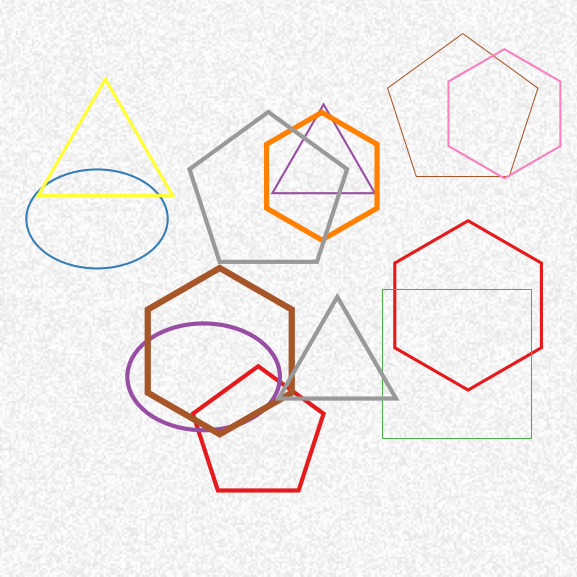[{"shape": "pentagon", "thickness": 2, "radius": 0.59, "center": [0.447, 0.246]}, {"shape": "hexagon", "thickness": 1.5, "radius": 0.73, "center": [0.811, 0.47]}, {"shape": "oval", "thickness": 1, "radius": 0.61, "center": [0.168, 0.62]}, {"shape": "square", "thickness": 0.5, "radius": 0.65, "center": [0.79, 0.37]}, {"shape": "oval", "thickness": 2, "radius": 0.66, "center": [0.353, 0.347]}, {"shape": "triangle", "thickness": 1, "radius": 0.51, "center": [0.56, 0.716]}, {"shape": "hexagon", "thickness": 2.5, "radius": 0.55, "center": [0.557, 0.694]}, {"shape": "triangle", "thickness": 1.5, "radius": 0.67, "center": [0.183, 0.728]}, {"shape": "hexagon", "thickness": 3, "radius": 0.72, "center": [0.381, 0.391]}, {"shape": "pentagon", "thickness": 0.5, "radius": 0.68, "center": [0.801, 0.804]}, {"shape": "hexagon", "thickness": 1, "radius": 0.56, "center": [0.873, 0.802]}, {"shape": "pentagon", "thickness": 2, "radius": 0.72, "center": [0.465, 0.662]}, {"shape": "triangle", "thickness": 2, "radius": 0.59, "center": [0.584, 0.368]}]